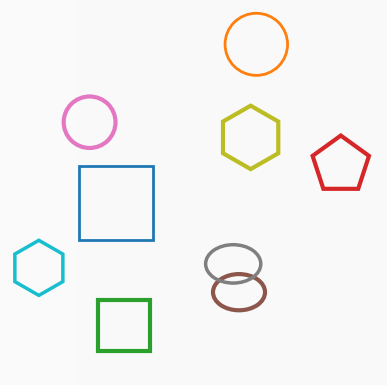[{"shape": "square", "thickness": 2, "radius": 0.48, "center": [0.299, 0.473]}, {"shape": "circle", "thickness": 2, "radius": 0.4, "center": [0.661, 0.885]}, {"shape": "square", "thickness": 3, "radius": 0.33, "center": [0.319, 0.155]}, {"shape": "pentagon", "thickness": 3, "radius": 0.38, "center": [0.879, 0.571]}, {"shape": "oval", "thickness": 3, "radius": 0.34, "center": [0.617, 0.241]}, {"shape": "circle", "thickness": 3, "radius": 0.33, "center": [0.231, 0.683]}, {"shape": "oval", "thickness": 2.5, "radius": 0.36, "center": [0.602, 0.315]}, {"shape": "hexagon", "thickness": 3, "radius": 0.41, "center": [0.647, 0.643]}, {"shape": "hexagon", "thickness": 2.5, "radius": 0.36, "center": [0.1, 0.304]}]